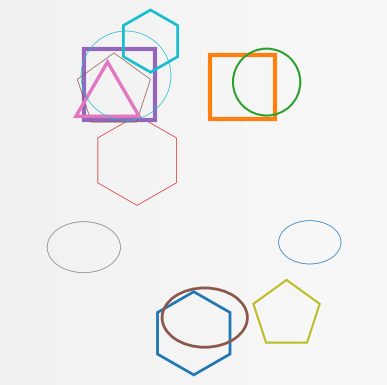[{"shape": "oval", "thickness": 0.5, "radius": 0.4, "center": [0.8, 0.371]}, {"shape": "hexagon", "thickness": 2, "radius": 0.54, "center": [0.5, 0.134]}, {"shape": "square", "thickness": 3, "radius": 0.42, "center": [0.626, 0.774]}, {"shape": "circle", "thickness": 1.5, "radius": 0.43, "center": [0.688, 0.787]}, {"shape": "hexagon", "thickness": 0.5, "radius": 0.58, "center": [0.354, 0.583]}, {"shape": "square", "thickness": 3, "radius": 0.46, "center": [0.308, 0.78]}, {"shape": "oval", "thickness": 2, "radius": 0.55, "center": [0.528, 0.175]}, {"shape": "pentagon", "thickness": 0.5, "radius": 0.5, "center": [0.294, 0.763]}, {"shape": "triangle", "thickness": 2.5, "radius": 0.47, "center": [0.277, 0.745]}, {"shape": "oval", "thickness": 0.5, "radius": 0.47, "center": [0.216, 0.358]}, {"shape": "pentagon", "thickness": 1.5, "radius": 0.45, "center": [0.739, 0.183]}, {"shape": "hexagon", "thickness": 2, "radius": 0.4, "center": [0.388, 0.893]}, {"shape": "circle", "thickness": 0.5, "radius": 0.58, "center": [0.325, 0.803]}]